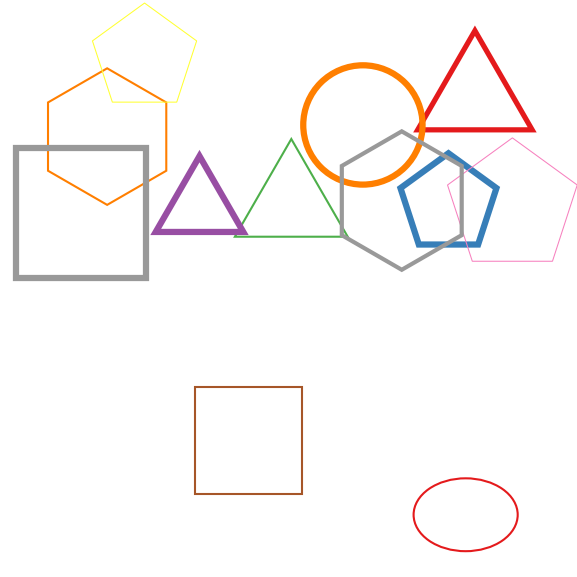[{"shape": "oval", "thickness": 1, "radius": 0.45, "center": [0.806, 0.108]}, {"shape": "triangle", "thickness": 2.5, "radius": 0.57, "center": [0.822, 0.832]}, {"shape": "pentagon", "thickness": 3, "radius": 0.44, "center": [0.777, 0.646]}, {"shape": "triangle", "thickness": 1, "radius": 0.56, "center": [0.504, 0.646]}, {"shape": "triangle", "thickness": 3, "radius": 0.44, "center": [0.345, 0.641]}, {"shape": "circle", "thickness": 3, "radius": 0.52, "center": [0.628, 0.783]}, {"shape": "hexagon", "thickness": 1, "radius": 0.59, "center": [0.186, 0.763]}, {"shape": "pentagon", "thickness": 0.5, "radius": 0.47, "center": [0.25, 0.899]}, {"shape": "square", "thickness": 1, "radius": 0.46, "center": [0.431, 0.237]}, {"shape": "pentagon", "thickness": 0.5, "radius": 0.59, "center": [0.887, 0.642]}, {"shape": "square", "thickness": 3, "radius": 0.56, "center": [0.14, 0.63]}, {"shape": "hexagon", "thickness": 2, "radius": 0.6, "center": [0.696, 0.652]}]